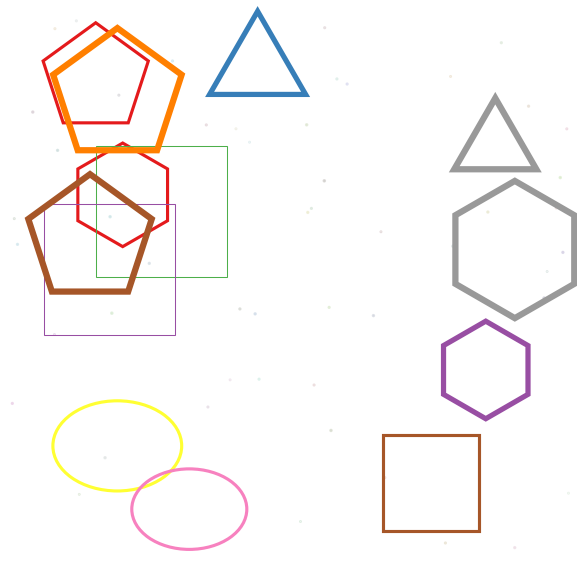[{"shape": "hexagon", "thickness": 1.5, "radius": 0.45, "center": [0.212, 0.662]}, {"shape": "pentagon", "thickness": 1.5, "radius": 0.48, "center": [0.166, 0.864]}, {"shape": "triangle", "thickness": 2.5, "radius": 0.48, "center": [0.446, 0.884]}, {"shape": "square", "thickness": 0.5, "radius": 0.57, "center": [0.279, 0.633]}, {"shape": "hexagon", "thickness": 2.5, "radius": 0.42, "center": [0.841, 0.359]}, {"shape": "square", "thickness": 0.5, "radius": 0.56, "center": [0.19, 0.533]}, {"shape": "pentagon", "thickness": 3, "radius": 0.58, "center": [0.203, 0.834]}, {"shape": "oval", "thickness": 1.5, "radius": 0.56, "center": [0.203, 0.227]}, {"shape": "square", "thickness": 1.5, "radius": 0.41, "center": [0.746, 0.163]}, {"shape": "pentagon", "thickness": 3, "radius": 0.56, "center": [0.156, 0.585]}, {"shape": "oval", "thickness": 1.5, "radius": 0.5, "center": [0.328, 0.118]}, {"shape": "hexagon", "thickness": 3, "radius": 0.59, "center": [0.891, 0.567]}, {"shape": "triangle", "thickness": 3, "radius": 0.41, "center": [0.858, 0.747]}]